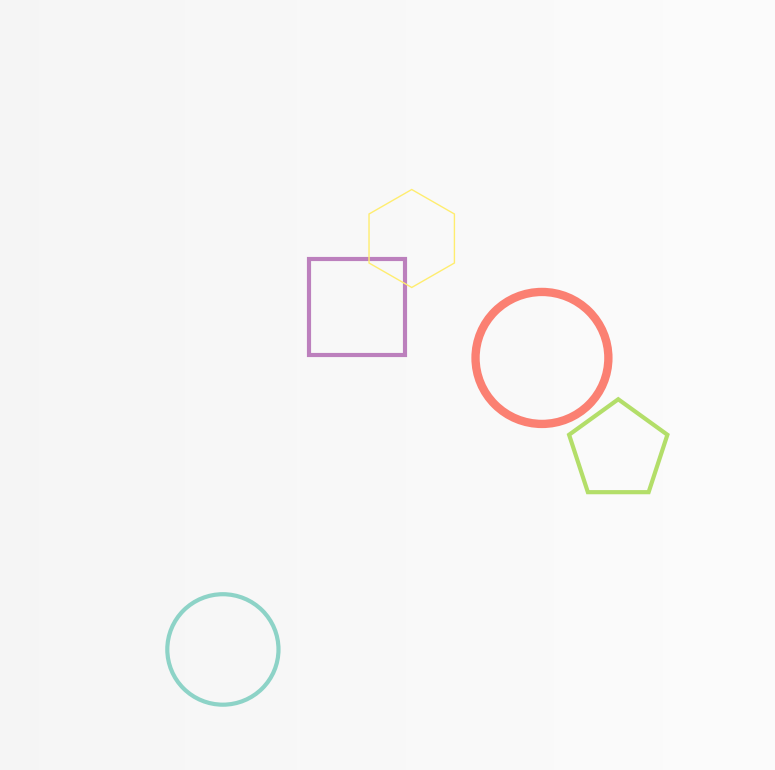[{"shape": "circle", "thickness": 1.5, "radius": 0.36, "center": [0.288, 0.157]}, {"shape": "circle", "thickness": 3, "radius": 0.43, "center": [0.699, 0.535]}, {"shape": "pentagon", "thickness": 1.5, "radius": 0.33, "center": [0.798, 0.415]}, {"shape": "square", "thickness": 1.5, "radius": 0.31, "center": [0.46, 0.601]}, {"shape": "hexagon", "thickness": 0.5, "radius": 0.32, "center": [0.531, 0.69]}]